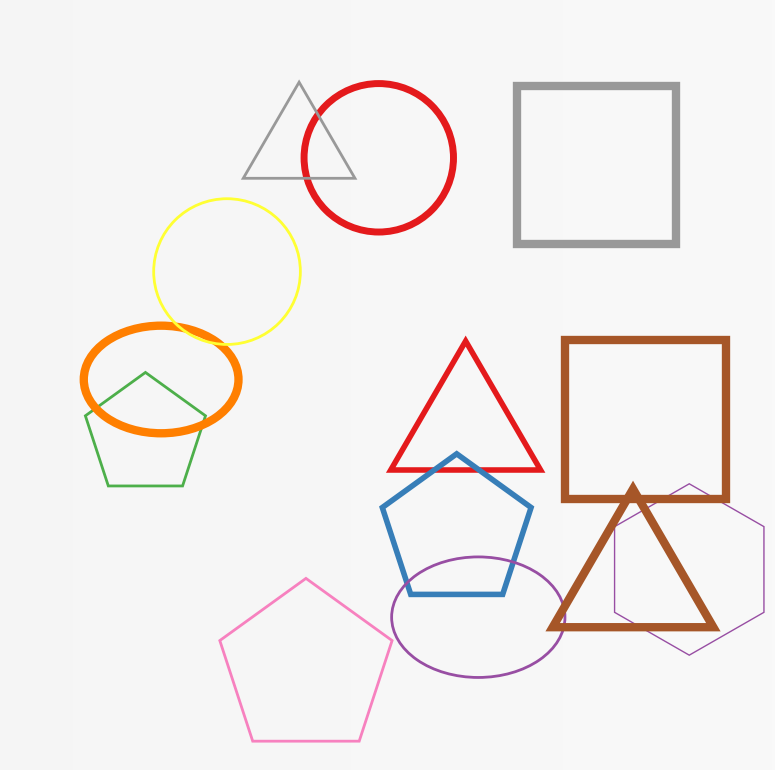[{"shape": "circle", "thickness": 2.5, "radius": 0.48, "center": [0.489, 0.795]}, {"shape": "triangle", "thickness": 2, "radius": 0.56, "center": [0.601, 0.445]}, {"shape": "pentagon", "thickness": 2, "radius": 0.5, "center": [0.589, 0.31]}, {"shape": "pentagon", "thickness": 1, "radius": 0.41, "center": [0.188, 0.435]}, {"shape": "hexagon", "thickness": 0.5, "radius": 0.56, "center": [0.889, 0.26]}, {"shape": "oval", "thickness": 1, "radius": 0.56, "center": [0.617, 0.198]}, {"shape": "oval", "thickness": 3, "radius": 0.5, "center": [0.208, 0.507]}, {"shape": "circle", "thickness": 1, "radius": 0.47, "center": [0.293, 0.647]}, {"shape": "triangle", "thickness": 3, "radius": 0.6, "center": [0.817, 0.245]}, {"shape": "square", "thickness": 3, "radius": 0.52, "center": [0.832, 0.455]}, {"shape": "pentagon", "thickness": 1, "radius": 0.58, "center": [0.395, 0.132]}, {"shape": "triangle", "thickness": 1, "radius": 0.42, "center": [0.386, 0.81]}, {"shape": "square", "thickness": 3, "radius": 0.51, "center": [0.769, 0.785]}]